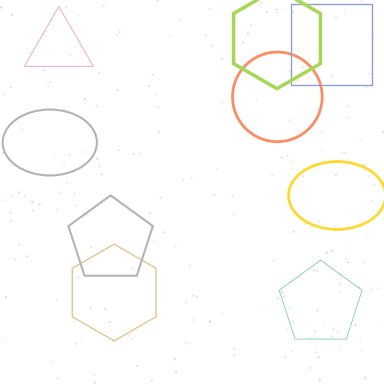[{"shape": "pentagon", "thickness": 0.5, "radius": 0.57, "center": [0.833, 0.211]}, {"shape": "circle", "thickness": 2, "radius": 0.58, "center": [0.72, 0.748]}, {"shape": "square", "thickness": 1, "radius": 0.53, "center": [0.861, 0.884]}, {"shape": "triangle", "thickness": 0.5, "radius": 0.52, "center": [0.153, 0.88]}, {"shape": "hexagon", "thickness": 2.5, "radius": 0.65, "center": [0.72, 0.9]}, {"shape": "oval", "thickness": 2, "radius": 0.63, "center": [0.876, 0.492]}, {"shape": "hexagon", "thickness": 1, "radius": 0.63, "center": [0.297, 0.24]}, {"shape": "pentagon", "thickness": 1.5, "radius": 0.58, "center": [0.287, 0.377]}, {"shape": "oval", "thickness": 1.5, "radius": 0.61, "center": [0.129, 0.63]}]